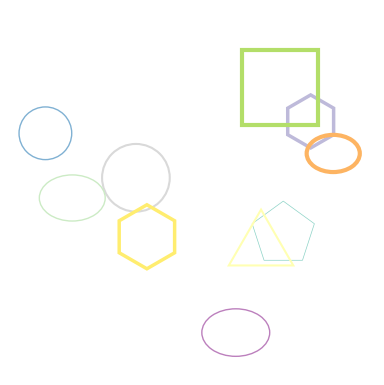[{"shape": "pentagon", "thickness": 0.5, "radius": 0.42, "center": [0.736, 0.393]}, {"shape": "triangle", "thickness": 1.5, "radius": 0.48, "center": [0.678, 0.359]}, {"shape": "hexagon", "thickness": 2.5, "radius": 0.34, "center": [0.807, 0.685]}, {"shape": "circle", "thickness": 1, "radius": 0.34, "center": [0.118, 0.654]}, {"shape": "oval", "thickness": 3, "radius": 0.35, "center": [0.866, 0.601]}, {"shape": "square", "thickness": 3, "radius": 0.49, "center": [0.727, 0.773]}, {"shape": "circle", "thickness": 1.5, "radius": 0.44, "center": [0.353, 0.538]}, {"shape": "oval", "thickness": 1, "radius": 0.44, "center": [0.612, 0.136]}, {"shape": "oval", "thickness": 1, "radius": 0.43, "center": [0.188, 0.486]}, {"shape": "hexagon", "thickness": 2.5, "radius": 0.42, "center": [0.382, 0.385]}]